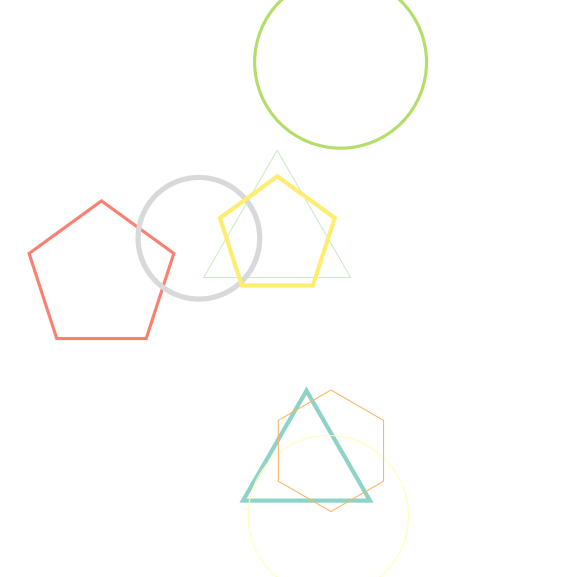[{"shape": "triangle", "thickness": 2, "radius": 0.63, "center": [0.531, 0.196]}, {"shape": "circle", "thickness": 0.5, "radius": 0.69, "center": [0.569, 0.106]}, {"shape": "pentagon", "thickness": 1.5, "radius": 0.66, "center": [0.176, 0.52]}, {"shape": "hexagon", "thickness": 0.5, "radius": 0.53, "center": [0.573, 0.219]}, {"shape": "circle", "thickness": 1.5, "radius": 0.74, "center": [0.59, 0.891]}, {"shape": "circle", "thickness": 2.5, "radius": 0.53, "center": [0.344, 0.587]}, {"shape": "triangle", "thickness": 0.5, "radius": 0.73, "center": [0.48, 0.592]}, {"shape": "pentagon", "thickness": 2, "radius": 0.52, "center": [0.48, 0.589]}]